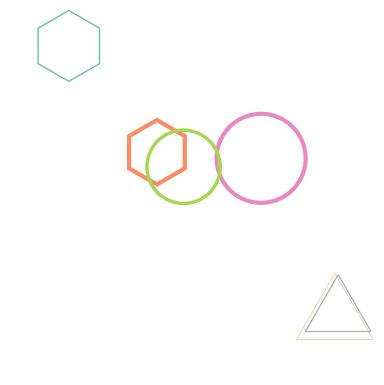[{"shape": "hexagon", "thickness": 1, "radius": 0.46, "center": [0.179, 0.881]}, {"shape": "hexagon", "thickness": 3, "radius": 0.42, "center": [0.408, 0.604]}, {"shape": "circle", "thickness": 3, "radius": 0.58, "center": [0.678, 0.589]}, {"shape": "circle", "thickness": 2.5, "radius": 0.48, "center": [0.477, 0.567]}, {"shape": "triangle", "thickness": 0.5, "radius": 0.58, "center": [0.87, 0.175]}, {"shape": "triangle", "thickness": 1, "radius": 0.49, "center": [0.879, 0.188]}]